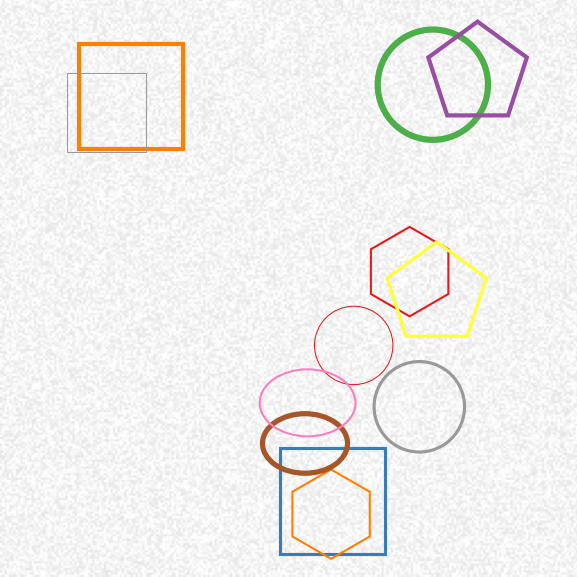[{"shape": "circle", "thickness": 0.5, "radius": 0.34, "center": [0.612, 0.401]}, {"shape": "hexagon", "thickness": 1, "radius": 0.39, "center": [0.709, 0.529]}, {"shape": "square", "thickness": 1.5, "radius": 0.46, "center": [0.576, 0.132]}, {"shape": "circle", "thickness": 3, "radius": 0.48, "center": [0.75, 0.852]}, {"shape": "pentagon", "thickness": 2, "radius": 0.45, "center": [0.827, 0.872]}, {"shape": "hexagon", "thickness": 1, "radius": 0.39, "center": [0.573, 0.109]}, {"shape": "square", "thickness": 2, "radius": 0.45, "center": [0.227, 0.832]}, {"shape": "pentagon", "thickness": 1.5, "radius": 0.45, "center": [0.756, 0.49]}, {"shape": "oval", "thickness": 2.5, "radius": 0.37, "center": [0.528, 0.231]}, {"shape": "oval", "thickness": 1, "radius": 0.41, "center": [0.533, 0.302]}, {"shape": "square", "thickness": 0.5, "radius": 0.34, "center": [0.184, 0.805]}, {"shape": "circle", "thickness": 1.5, "radius": 0.39, "center": [0.726, 0.295]}]